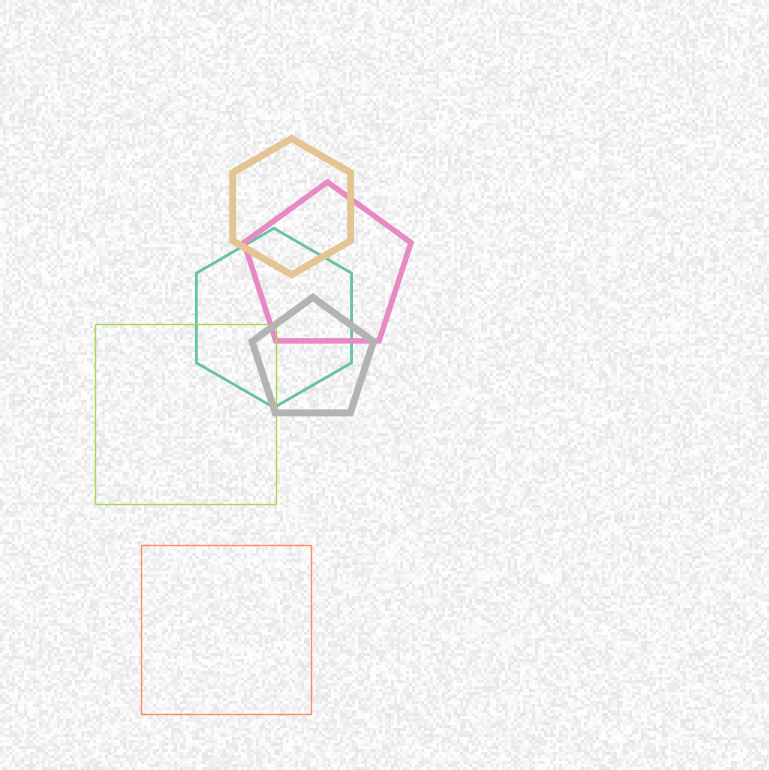[{"shape": "hexagon", "thickness": 1, "radius": 0.58, "center": [0.356, 0.587]}, {"shape": "square", "thickness": 0.5, "radius": 0.55, "center": [0.293, 0.182]}, {"shape": "pentagon", "thickness": 2, "radius": 0.57, "center": [0.425, 0.65]}, {"shape": "square", "thickness": 0.5, "radius": 0.59, "center": [0.241, 0.462]}, {"shape": "hexagon", "thickness": 2.5, "radius": 0.44, "center": [0.379, 0.732]}, {"shape": "pentagon", "thickness": 2.5, "radius": 0.41, "center": [0.406, 0.531]}]